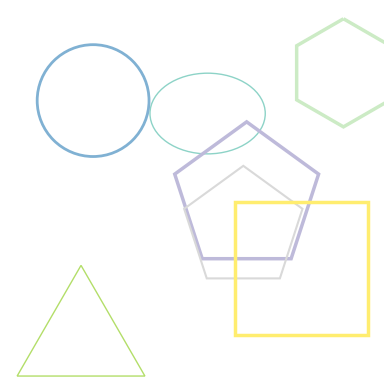[{"shape": "oval", "thickness": 1, "radius": 0.75, "center": [0.539, 0.705]}, {"shape": "pentagon", "thickness": 2.5, "radius": 0.98, "center": [0.641, 0.487]}, {"shape": "circle", "thickness": 2, "radius": 0.73, "center": [0.242, 0.739]}, {"shape": "triangle", "thickness": 1, "radius": 0.96, "center": [0.21, 0.119]}, {"shape": "pentagon", "thickness": 1.5, "radius": 0.81, "center": [0.632, 0.408]}, {"shape": "hexagon", "thickness": 2.5, "radius": 0.7, "center": [0.892, 0.811]}, {"shape": "square", "thickness": 2.5, "radius": 0.87, "center": [0.784, 0.303]}]